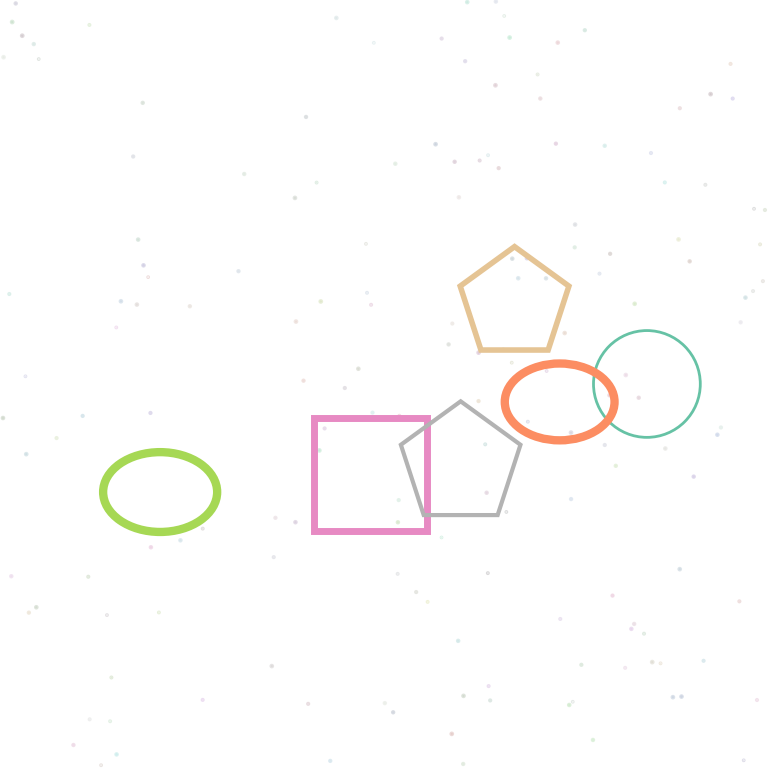[{"shape": "circle", "thickness": 1, "radius": 0.35, "center": [0.84, 0.501]}, {"shape": "oval", "thickness": 3, "radius": 0.36, "center": [0.727, 0.478]}, {"shape": "square", "thickness": 2.5, "radius": 0.37, "center": [0.482, 0.384]}, {"shape": "oval", "thickness": 3, "radius": 0.37, "center": [0.208, 0.361]}, {"shape": "pentagon", "thickness": 2, "radius": 0.37, "center": [0.668, 0.605]}, {"shape": "pentagon", "thickness": 1.5, "radius": 0.41, "center": [0.598, 0.397]}]